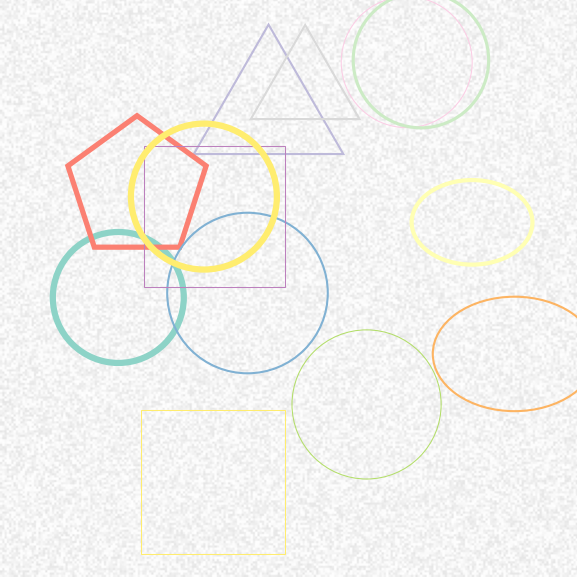[{"shape": "circle", "thickness": 3, "radius": 0.57, "center": [0.205, 0.484]}, {"shape": "oval", "thickness": 2, "radius": 0.52, "center": [0.817, 0.614]}, {"shape": "triangle", "thickness": 1, "radius": 0.75, "center": [0.465, 0.807]}, {"shape": "pentagon", "thickness": 2.5, "radius": 0.63, "center": [0.237, 0.673]}, {"shape": "circle", "thickness": 1, "radius": 0.7, "center": [0.429, 0.492]}, {"shape": "oval", "thickness": 1, "radius": 0.71, "center": [0.891, 0.386]}, {"shape": "circle", "thickness": 0.5, "radius": 0.65, "center": [0.635, 0.299]}, {"shape": "circle", "thickness": 0.5, "radius": 0.57, "center": [0.704, 0.892]}, {"shape": "triangle", "thickness": 1, "radius": 0.54, "center": [0.528, 0.847]}, {"shape": "square", "thickness": 0.5, "radius": 0.61, "center": [0.372, 0.624]}, {"shape": "circle", "thickness": 1.5, "radius": 0.59, "center": [0.729, 0.895]}, {"shape": "square", "thickness": 0.5, "radius": 0.62, "center": [0.369, 0.164]}, {"shape": "circle", "thickness": 3, "radius": 0.63, "center": [0.353, 0.659]}]